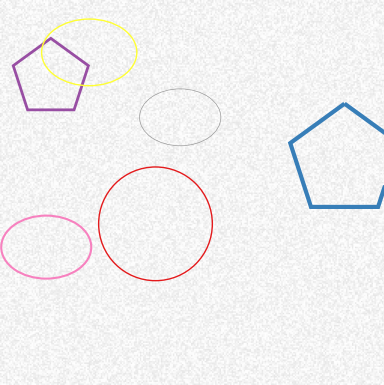[{"shape": "circle", "thickness": 1, "radius": 0.74, "center": [0.404, 0.419]}, {"shape": "pentagon", "thickness": 3, "radius": 0.74, "center": [0.895, 0.582]}, {"shape": "pentagon", "thickness": 2, "radius": 0.51, "center": [0.132, 0.798]}, {"shape": "oval", "thickness": 1, "radius": 0.62, "center": [0.232, 0.864]}, {"shape": "oval", "thickness": 1.5, "radius": 0.58, "center": [0.12, 0.358]}, {"shape": "oval", "thickness": 0.5, "radius": 0.53, "center": [0.468, 0.695]}]